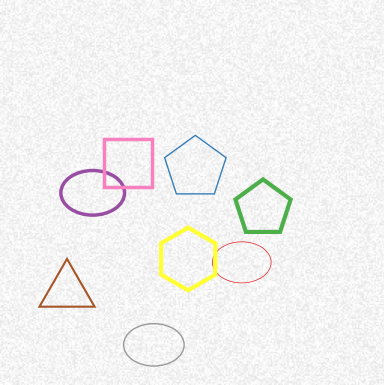[{"shape": "oval", "thickness": 0.5, "radius": 0.38, "center": [0.628, 0.319]}, {"shape": "pentagon", "thickness": 1, "radius": 0.42, "center": [0.507, 0.564]}, {"shape": "pentagon", "thickness": 3, "radius": 0.38, "center": [0.683, 0.459]}, {"shape": "oval", "thickness": 2.5, "radius": 0.41, "center": [0.241, 0.499]}, {"shape": "hexagon", "thickness": 3, "radius": 0.41, "center": [0.489, 0.327]}, {"shape": "triangle", "thickness": 1.5, "radius": 0.41, "center": [0.174, 0.245]}, {"shape": "square", "thickness": 2.5, "radius": 0.31, "center": [0.332, 0.576]}, {"shape": "oval", "thickness": 1, "radius": 0.39, "center": [0.4, 0.104]}]